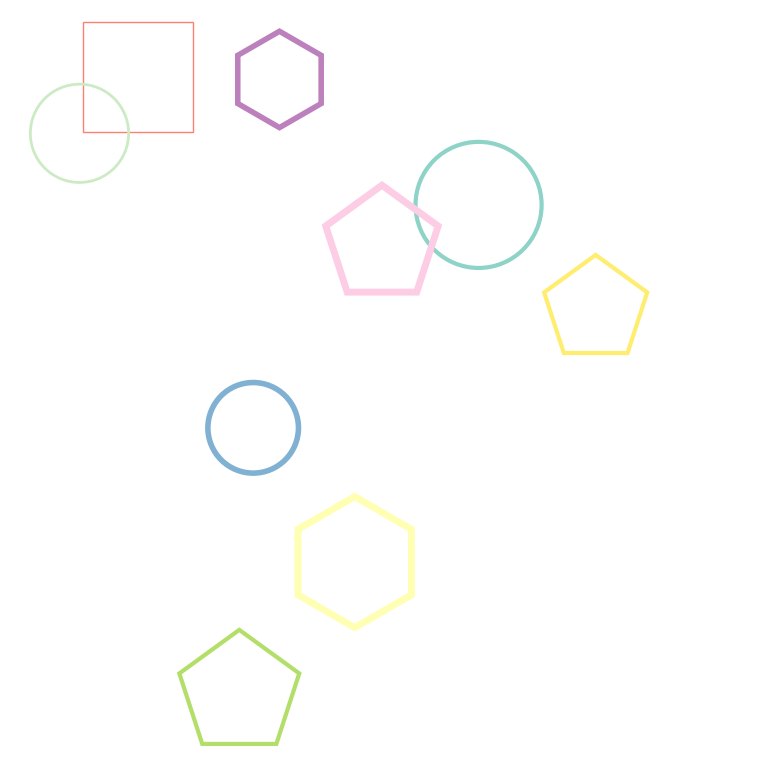[{"shape": "circle", "thickness": 1.5, "radius": 0.41, "center": [0.622, 0.734]}, {"shape": "hexagon", "thickness": 2.5, "radius": 0.43, "center": [0.461, 0.27]}, {"shape": "square", "thickness": 0.5, "radius": 0.36, "center": [0.179, 0.9]}, {"shape": "circle", "thickness": 2, "radius": 0.29, "center": [0.329, 0.444]}, {"shape": "pentagon", "thickness": 1.5, "radius": 0.41, "center": [0.311, 0.1]}, {"shape": "pentagon", "thickness": 2.5, "radius": 0.38, "center": [0.496, 0.683]}, {"shape": "hexagon", "thickness": 2, "radius": 0.31, "center": [0.363, 0.897]}, {"shape": "circle", "thickness": 1, "radius": 0.32, "center": [0.103, 0.827]}, {"shape": "pentagon", "thickness": 1.5, "radius": 0.35, "center": [0.774, 0.599]}]